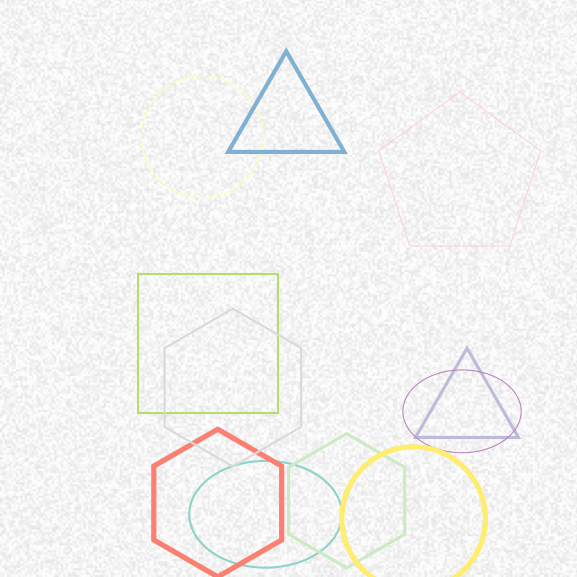[{"shape": "oval", "thickness": 1, "radius": 0.66, "center": [0.46, 0.109]}, {"shape": "circle", "thickness": 0.5, "radius": 0.53, "center": [0.351, 0.763]}, {"shape": "triangle", "thickness": 1.5, "radius": 0.52, "center": [0.809, 0.293]}, {"shape": "hexagon", "thickness": 2.5, "radius": 0.64, "center": [0.377, 0.128]}, {"shape": "triangle", "thickness": 2, "radius": 0.58, "center": [0.496, 0.794]}, {"shape": "square", "thickness": 1, "radius": 0.6, "center": [0.36, 0.405]}, {"shape": "pentagon", "thickness": 0.5, "radius": 0.74, "center": [0.796, 0.692]}, {"shape": "hexagon", "thickness": 1, "radius": 0.68, "center": [0.403, 0.328]}, {"shape": "oval", "thickness": 0.5, "radius": 0.51, "center": [0.8, 0.287]}, {"shape": "hexagon", "thickness": 1.5, "radius": 0.58, "center": [0.6, 0.132]}, {"shape": "circle", "thickness": 2.5, "radius": 0.62, "center": [0.716, 0.101]}]